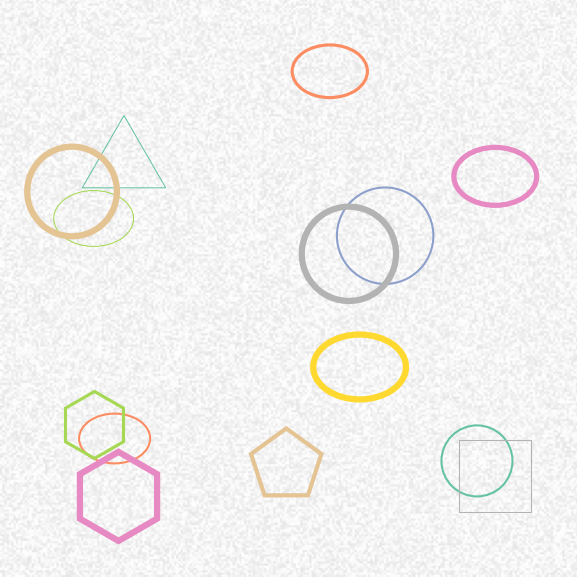[{"shape": "triangle", "thickness": 0.5, "radius": 0.42, "center": [0.215, 0.716]}, {"shape": "circle", "thickness": 1, "radius": 0.31, "center": [0.826, 0.201]}, {"shape": "oval", "thickness": 1.5, "radius": 0.33, "center": [0.571, 0.876]}, {"shape": "oval", "thickness": 1, "radius": 0.31, "center": [0.198, 0.24]}, {"shape": "circle", "thickness": 1, "radius": 0.42, "center": [0.667, 0.591]}, {"shape": "oval", "thickness": 2.5, "radius": 0.36, "center": [0.858, 0.694]}, {"shape": "hexagon", "thickness": 3, "radius": 0.39, "center": [0.205, 0.14]}, {"shape": "hexagon", "thickness": 1.5, "radius": 0.29, "center": [0.164, 0.263]}, {"shape": "oval", "thickness": 0.5, "radius": 0.35, "center": [0.162, 0.621]}, {"shape": "oval", "thickness": 3, "radius": 0.4, "center": [0.623, 0.364]}, {"shape": "circle", "thickness": 3, "radius": 0.39, "center": [0.125, 0.668]}, {"shape": "pentagon", "thickness": 2, "radius": 0.32, "center": [0.496, 0.193]}, {"shape": "circle", "thickness": 3, "radius": 0.41, "center": [0.604, 0.56]}, {"shape": "square", "thickness": 0.5, "radius": 0.31, "center": [0.857, 0.174]}]